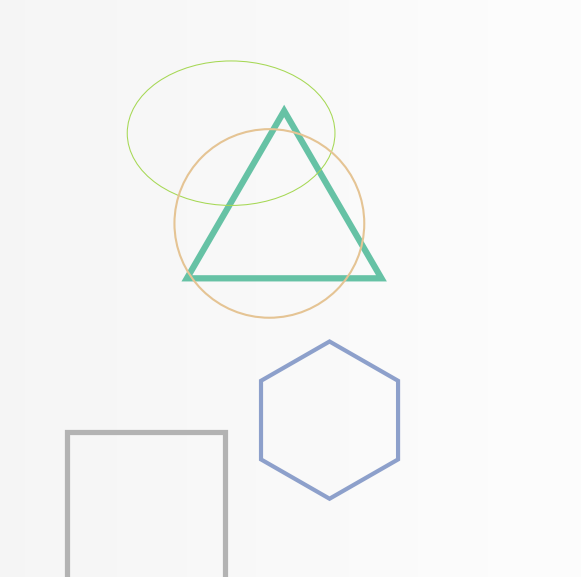[{"shape": "triangle", "thickness": 3, "radius": 0.97, "center": [0.489, 0.614]}, {"shape": "hexagon", "thickness": 2, "radius": 0.68, "center": [0.567, 0.272]}, {"shape": "oval", "thickness": 0.5, "radius": 0.89, "center": [0.398, 0.769]}, {"shape": "circle", "thickness": 1, "radius": 0.82, "center": [0.463, 0.612]}, {"shape": "square", "thickness": 2.5, "radius": 0.68, "center": [0.252, 0.115]}]